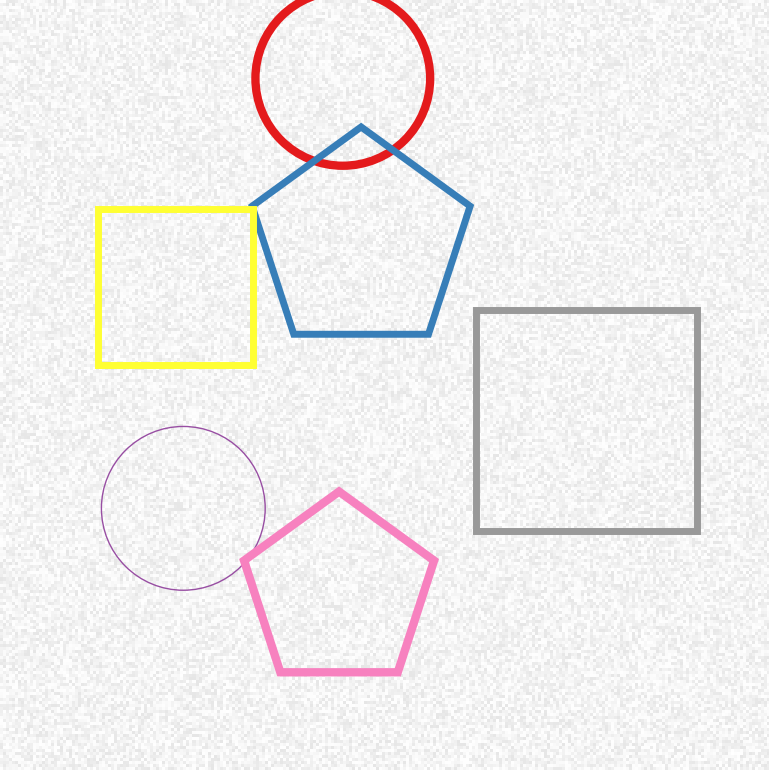[{"shape": "circle", "thickness": 3, "radius": 0.57, "center": [0.445, 0.898]}, {"shape": "pentagon", "thickness": 2.5, "radius": 0.74, "center": [0.469, 0.686]}, {"shape": "circle", "thickness": 0.5, "radius": 0.53, "center": [0.238, 0.34]}, {"shape": "square", "thickness": 2.5, "radius": 0.51, "center": [0.228, 0.628]}, {"shape": "pentagon", "thickness": 3, "radius": 0.65, "center": [0.44, 0.232]}, {"shape": "square", "thickness": 2.5, "radius": 0.72, "center": [0.762, 0.454]}]